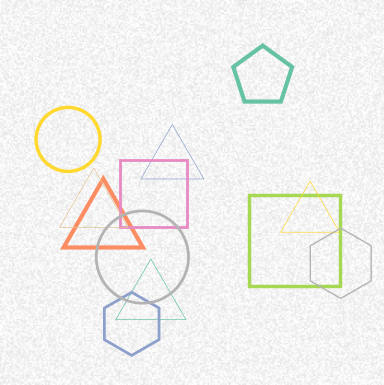[{"shape": "pentagon", "thickness": 3, "radius": 0.4, "center": [0.682, 0.801]}, {"shape": "triangle", "thickness": 0.5, "radius": 0.53, "center": [0.392, 0.222]}, {"shape": "triangle", "thickness": 3, "radius": 0.6, "center": [0.268, 0.417]}, {"shape": "triangle", "thickness": 0.5, "radius": 0.47, "center": [0.448, 0.582]}, {"shape": "hexagon", "thickness": 2, "radius": 0.41, "center": [0.342, 0.159]}, {"shape": "square", "thickness": 2, "radius": 0.44, "center": [0.4, 0.497]}, {"shape": "square", "thickness": 2.5, "radius": 0.6, "center": [0.765, 0.375]}, {"shape": "circle", "thickness": 2.5, "radius": 0.42, "center": [0.177, 0.638]}, {"shape": "triangle", "thickness": 0.5, "radius": 0.44, "center": [0.805, 0.441]}, {"shape": "triangle", "thickness": 0.5, "radius": 0.51, "center": [0.243, 0.461]}, {"shape": "circle", "thickness": 2, "radius": 0.6, "center": [0.37, 0.332]}, {"shape": "hexagon", "thickness": 1, "radius": 0.46, "center": [0.885, 0.316]}]